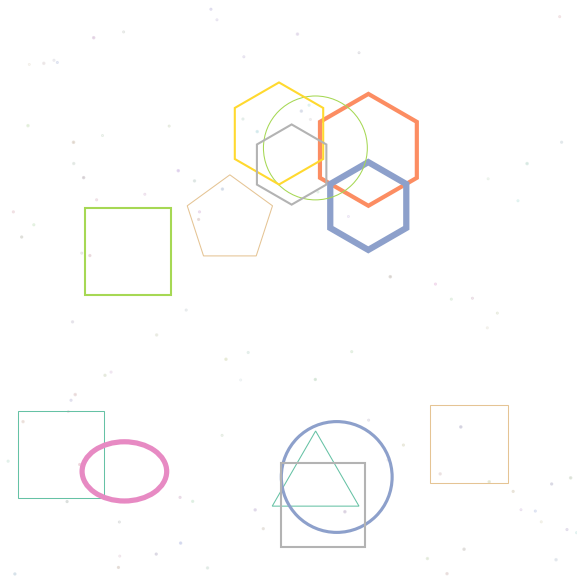[{"shape": "square", "thickness": 0.5, "radius": 0.38, "center": [0.105, 0.212]}, {"shape": "triangle", "thickness": 0.5, "radius": 0.43, "center": [0.547, 0.166]}, {"shape": "hexagon", "thickness": 2, "radius": 0.48, "center": [0.638, 0.74]}, {"shape": "circle", "thickness": 1.5, "radius": 0.48, "center": [0.583, 0.173]}, {"shape": "hexagon", "thickness": 3, "radius": 0.38, "center": [0.638, 0.642]}, {"shape": "oval", "thickness": 2.5, "radius": 0.37, "center": [0.215, 0.183]}, {"shape": "square", "thickness": 1, "radius": 0.37, "center": [0.222, 0.564]}, {"shape": "circle", "thickness": 0.5, "radius": 0.45, "center": [0.546, 0.743]}, {"shape": "hexagon", "thickness": 1, "radius": 0.44, "center": [0.483, 0.768]}, {"shape": "square", "thickness": 0.5, "radius": 0.34, "center": [0.812, 0.231]}, {"shape": "pentagon", "thickness": 0.5, "radius": 0.39, "center": [0.398, 0.619]}, {"shape": "hexagon", "thickness": 1, "radius": 0.35, "center": [0.505, 0.714]}, {"shape": "square", "thickness": 1, "radius": 0.37, "center": [0.559, 0.125]}]